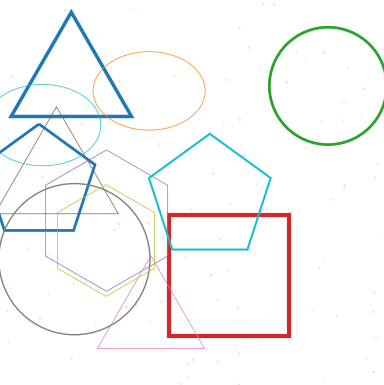[{"shape": "triangle", "thickness": 2.5, "radius": 0.9, "center": [0.185, 0.788]}, {"shape": "pentagon", "thickness": 2, "radius": 0.76, "center": [0.101, 0.525]}, {"shape": "oval", "thickness": 0.5, "radius": 0.73, "center": [0.387, 0.764]}, {"shape": "circle", "thickness": 2, "radius": 0.76, "center": [0.852, 0.777]}, {"shape": "square", "thickness": 3, "radius": 0.78, "center": [0.595, 0.284]}, {"shape": "hexagon", "thickness": 0.5, "radius": 0.92, "center": [0.277, 0.427]}, {"shape": "triangle", "thickness": 0.5, "radius": 0.93, "center": [0.147, 0.537]}, {"shape": "triangle", "thickness": 0.5, "radius": 0.8, "center": [0.392, 0.175]}, {"shape": "circle", "thickness": 1, "radius": 0.98, "center": [0.193, 0.327]}, {"shape": "hexagon", "thickness": 0.5, "radius": 0.73, "center": [0.275, 0.375]}, {"shape": "pentagon", "thickness": 1.5, "radius": 0.83, "center": [0.545, 0.486]}, {"shape": "oval", "thickness": 0.5, "radius": 0.76, "center": [0.111, 0.675]}]